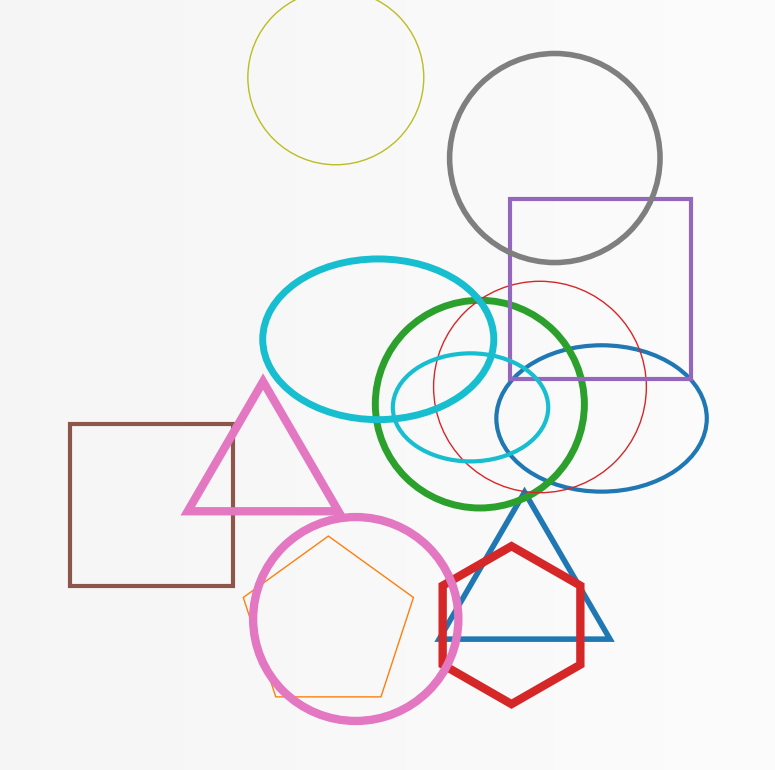[{"shape": "triangle", "thickness": 2, "radius": 0.64, "center": [0.677, 0.234]}, {"shape": "oval", "thickness": 1.5, "radius": 0.68, "center": [0.776, 0.457]}, {"shape": "pentagon", "thickness": 0.5, "radius": 0.58, "center": [0.424, 0.188]}, {"shape": "circle", "thickness": 2.5, "radius": 0.67, "center": [0.619, 0.475]}, {"shape": "circle", "thickness": 0.5, "radius": 0.69, "center": [0.697, 0.497]}, {"shape": "hexagon", "thickness": 3, "radius": 0.51, "center": [0.66, 0.188]}, {"shape": "square", "thickness": 1.5, "radius": 0.58, "center": [0.775, 0.625]}, {"shape": "square", "thickness": 1.5, "radius": 0.53, "center": [0.195, 0.344]}, {"shape": "circle", "thickness": 3, "radius": 0.66, "center": [0.459, 0.196]}, {"shape": "triangle", "thickness": 3, "radius": 0.56, "center": [0.339, 0.392]}, {"shape": "circle", "thickness": 2, "radius": 0.68, "center": [0.716, 0.795]}, {"shape": "circle", "thickness": 0.5, "radius": 0.57, "center": [0.433, 0.9]}, {"shape": "oval", "thickness": 1.5, "radius": 0.5, "center": [0.607, 0.471]}, {"shape": "oval", "thickness": 2.5, "radius": 0.75, "center": [0.488, 0.559]}]